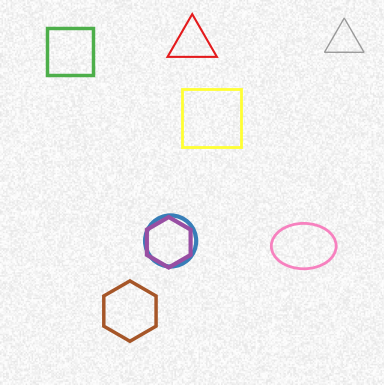[{"shape": "triangle", "thickness": 1.5, "radius": 0.37, "center": [0.499, 0.889]}, {"shape": "circle", "thickness": 3, "radius": 0.33, "center": [0.443, 0.374]}, {"shape": "square", "thickness": 2.5, "radius": 0.3, "center": [0.182, 0.866]}, {"shape": "hexagon", "thickness": 3, "radius": 0.33, "center": [0.438, 0.371]}, {"shape": "square", "thickness": 2, "radius": 0.38, "center": [0.549, 0.693]}, {"shape": "hexagon", "thickness": 2.5, "radius": 0.39, "center": [0.337, 0.192]}, {"shape": "oval", "thickness": 2, "radius": 0.42, "center": [0.789, 0.361]}, {"shape": "triangle", "thickness": 1, "radius": 0.3, "center": [0.894, 0.894]}]